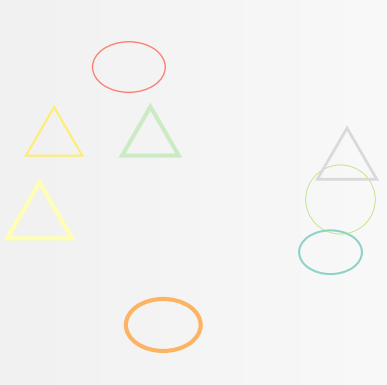[{"shape": "oval", "thickness": 1.5, "radius": 0.41, "center": [0.853, 0.345]}, {"shape": "triangle", "thickness": 3, "radius": 0.48, "center": [0.102, 0.429]}, {"shape": "oval", "thickness": 1, "radius": 0.47, "center": [0.333, 0.826]}, {"shape": "oval", "thickness": 3, "radius": 0.48, "center": [0.421, 0.156]}, {"shape": "circle", "thickness": 0.5, "radius": 0.45, "center": [0.879, 0.482]}, {"shape": "triangle", "thickness": 2, "radius": 0.44, "center": [0.896, 0.579]}, {"shape": "triangle", "thickness": 3, "radius": 0.42, "center": [0.388, 0.638]}, {"shape": "triangle", "thickness": 1.5, "radius": 0.42, "center": [0.14, 0.638]}]